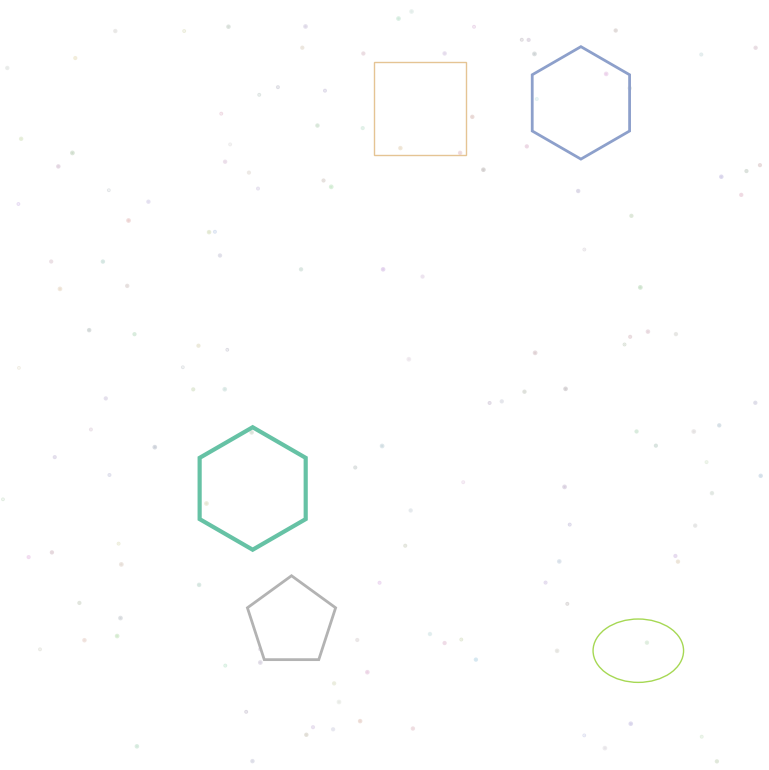[{"shape": "hexagon", "thickness": 1.5, "radius": 0.4, "center": [0.328, 0.366]}, {"shape": "hexagon", "thickness": 1, "radius": 0.37, "center": [0.754, 0.866]}, {"shape": "oval", "thickness": 0.5, "radius": 0.29, "center": [0.829, 0.155]}, {"shape": "square", "thickness": 0.5, "radius": 0.3, "center": [0.546, 0.859]}, {"shape": "pentagon", "thickness": 1, "radius": 0.3, "center": [0.379, 0.192]}]